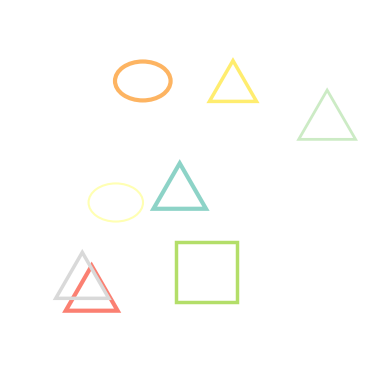[{"shape": "triangle", "thickness": 3, "radius": 0.39, "center": [0.467, 0.497]}, {"shape": "oval", "thickness": 1.5, "radius": 0.35, "center": [0.301, 0.474]}, {"shape": "triangle", "thickness": 3, "radius": 0.39, "center": [0.238, 0.232]}, {"shape": "oval", "thickness": 3, "radius": 0.36, "center": [0.371, 0.79]}, {"shape": "square", "thickness": 2.5, "radius": 0.39, "center": [0.536, 0.293]}, {"shape": "triangle", "thickness": 2.5, "radius": 0.4, "center": [0.214, 0.265]}, {"shape": "triangle", "thickness": 2, "radius": 0.43, "center": [0.85, 0.681]}, {"shape": "triangle", "thickness": 2.5, "radius": 0.35, "center": [0.605, 0.772]}]